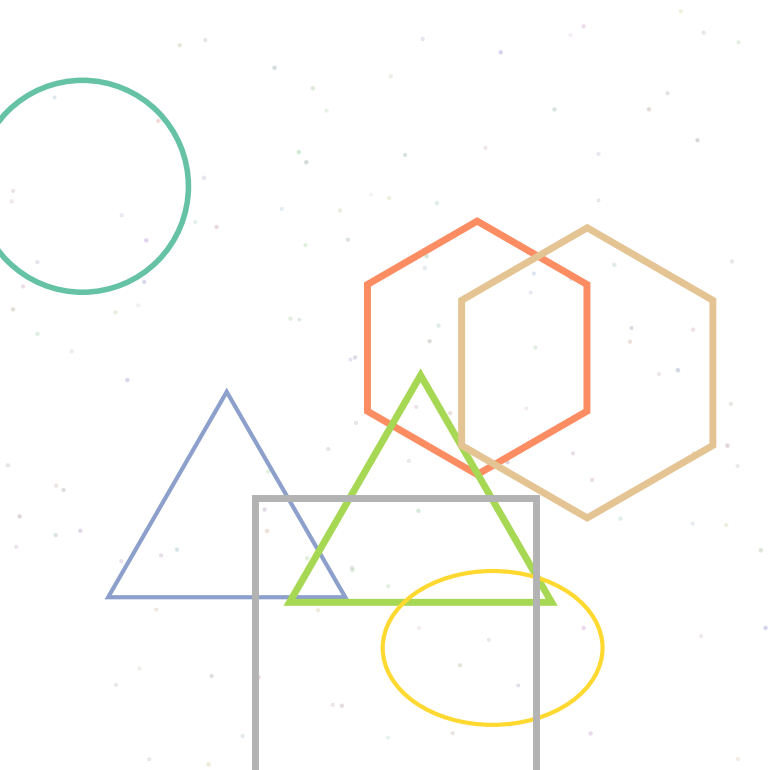[{"shape": "circle", "thickness": 2, "radius": 0.69, "center": [0.107, 0.758]}, {"shape": "hexagon", "thickness": 2.5, "radius": 0.82, "center": [0.62, 0.548]}, {"shape": "triangle", "thickness": 1.5, "radius": 0.89, "center": [0.294, 0.313]}, {"shape": "triangle", "thickness": 2.5, "radius": 0.98, "center": [0.546, 0.316]}, {"shape": "oval", "thickness": 1.5, "radius": 0.71, "center": [0.64, 0.159]}, {"shape": "hexagon", "thickness": 2.5, "radius": 0.94, "center": [0.763, 0.516]}, {"shape": "square", "thickness": 2.5, "radius": 0.91, "center": [0.514, 0.171]}]